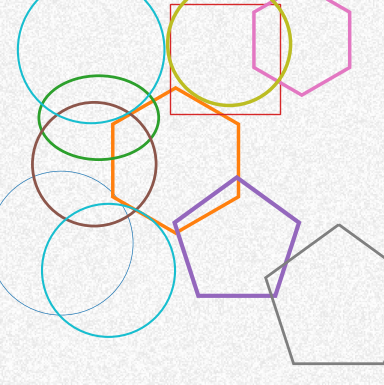[{"shape": "circle", "thickness": 0.5, "radius": 0.93, "center": [0.159, 0.369]}, {"shape": "hexagon", "thickness": 2.5, "radius": 0.94, "center": [0.456, 0.583]}, {"shape": "oval", "thickness": 2, "radius": 0.78, "center": [0.257, 0.694]}, {"shape": "square", "thickness": 1, "radius": 0.71, "center": [0.585, 0.846]}, {"shape": "pentagon", "thickness": 3, "radius": 0.85, "center": [0.615, 0.369]}, {"shape": "circle", "thickness": 2, "radius": 0.8, "center": [0.245, 0.573]}, {"shape": "hexagon", "thickness": 2.5, "radius": 0.72, "center": [0.784, 0.897]}, {"shape": "pentagon", "thickness": 2, "radius": 1.0, "center": [0.88, 0.217]}, {"shape": "circle", "thickness": 2.5, "radius": 0.8, "center": [0.595, 0.886]}, {"shape": "circle", "thickness": 1.5, "radius": 0.86, "center": [0.282, 0.298]}, {"shape": "circle", "thickness": 1.5, "radius": 0.95, "center": [0.237, 0.87]}]